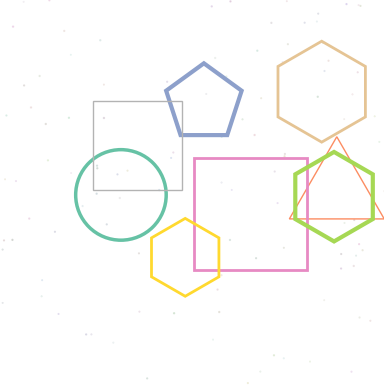[{"shape": "circle", "thickness": 2.5, "radius": 0.59, "center": [0.314, 0.494]}, {"shape": "triangle", "thickness": 1, "radius": 0.71, "center": [0.875, 0.503]}, {"shape": "pentagon", "thickness": 3, "radius": 0.52, "center": [0.53, 0.732]}, {"shape": "square", "thickness": 2, "radius": 0.73, "center": [0.651, 0.444]}, {"shape": "hexagon", "thickness": 3, "radius": 0.58, "center": [0.868, 0.489]}, {"shape": "hexagon", "thickness": 2, "radius": 0.51, "center": [0.481, 0.332]}, {"shape": "hexagon", "thickness": 2, "radius": 0.66, "center": [0.836, 0.762]}, {"shape": "square", "thickness": 1, "radius": 0.58, "center": [0.357, 0.623]}]